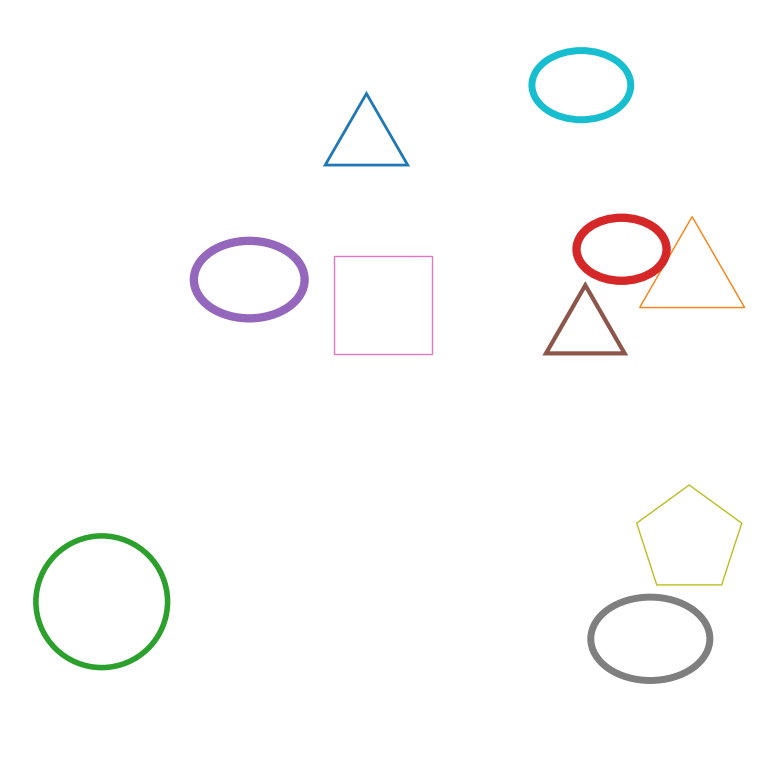[{"shape": "triangle", "thickness": 1, "radius": 0.31, "center": [0.476, 0.817]}, {"shape": "triangle", "thickness": 0.5, "radius": 0.39, "center": [0.899, 0.64]}, {"shape": "circle", "thickness": 2, "radius": 0.43, "center": [0.132, 0.219]}, {"shape": "oval", "thickness": 3, "radius": 0.29, "center": [0.807, 0.676]}, {"shape": "oval", "thickness": 3, "radius": 0.36, "center": [0.324, 0.637]}, {"shape": "triangle", "thickness": 1.5, "radius": 0.29, "center": [0.76, 0.571]}, {"shape": "square", "thickness": 0.5, "radius": 0.32, "center": [0.497, 0.604]}, {"shape": "oval", "thickness": 2.5, "radius": 0.39, "center": [0.845, 0.17]}, {"shape": "pentagon", "thickness": 0.5, "radius": 0.36, "center": [0.895, 0.298]}, {"shape": "oval", "thickness": 2.5, "radius": 0.32, "center": [0.755, 0.889]}]